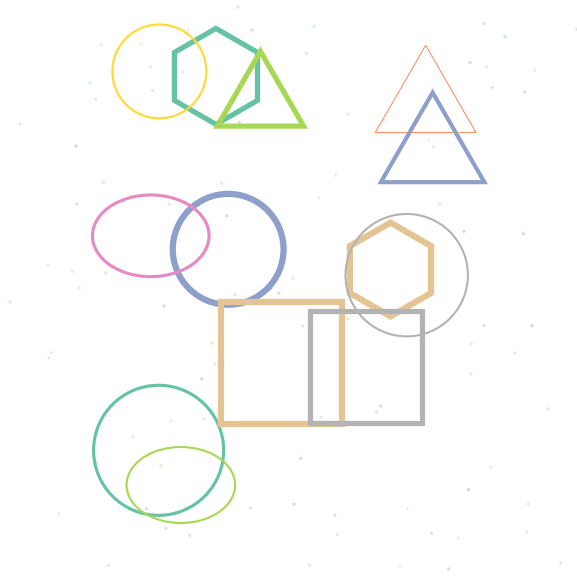[{"shape": "circle", "thickness": 1.5, "radius": 0.56, "center": [0.275, 0.219]}, {"shape": "hexagon", "thickness": 2.5, "radius": 0.42, "center": [0.374, 0.867]}, {"shape": "triangle", "thickness": 0.5, "radius": 0.5, "center": [0.737, 0.82]}, {"shape": "triangle", "thickness": 2, "radius": 0.52, "center": [0.749, 0.735]}, {"shape": "circle", "thickness": 3, "radius": 0.48, "center": [0.395, 0.567]}, {"shape": "oval", "thickness": 1.5, "radius": 0.5, "center": [0.261, 0.591]}, {"shape": "oval", "thickness": 1, "radius": 0.47, "center": [0.313, 0.159]}, {"shape": "triangle", "thickness": 2.5, "radius": 0.43, "center": [0.451, 0.824]}, {"shape": "circle", "thickness": 1, "radius": 0.41, "center": [0.276, 0.875]}, {"shape": "hexagon", "thickness": 3, "radius": 0.41, "center": [0.676, 0.532]}, {"shape": "square", "thickness": 3, "radius": 0.52, "center": [0.487, 0.371]}, {"shape": "square", "thickness": 2.5, "radius": 0.48, "center": [0.634, 0.364]}, {"shape": "circle", "thickness": 1, "radius": 0.53, "center": [0.704, 0.523]}]